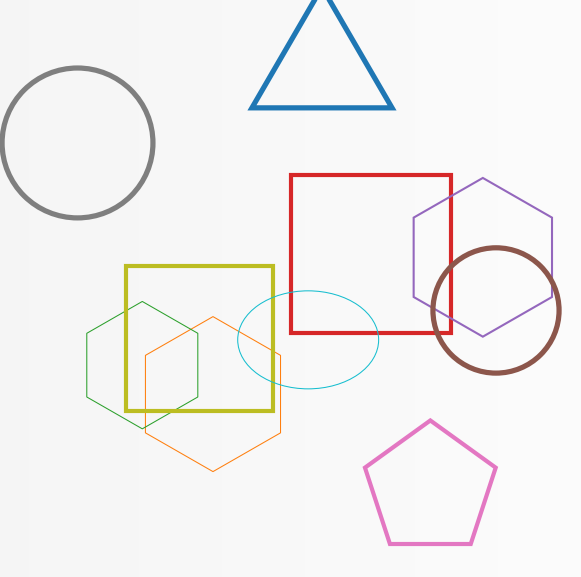[{"shape": "triangle", "thickness": 2.5, "radius": 0.7, "center": [0.554, 0.882]}, {"shape": "hexagon", "thickness": 0.5, "radius": 0.67, "center": [0.366, 0.317]}, {"shape": "hexagon", "thickness": 0.5, "radius": 0.55, "center": [0.245, 0.367]}, {"shape": "square", "thickness": 2, "radius": 0.69, "center": [0.638, 0.559]}, {"shape": "hexagon", "thickness": 1, "radius": 0.69, "center": [0.831, 0.554]}, {"shape": "circle", "thickness": 2.5, "radius": 0.54, "center": [0.853, 0.462]}, {"shape": "pentagon", "thickness": 2, "radius": 0.59, "center": [0.74, 0.153]}, {"shape": "circle", "thickness": 2.5, "radius": 0.65, "center": [0.133, 0.752]}, {"shape": "square", "thickness": 2, "radius": 0.63, "center": [0.344, 0.413]}, {"shape": "oval", "thickness": 0.5, "radius": 0.61, "center": [0.53, 0.411]}]